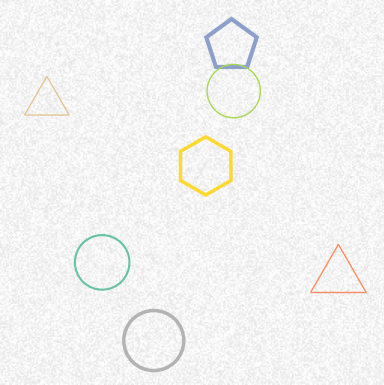[{"shape": "circle", "thickness": 1.5, "radius": 0.35, "center": [0.265, 0.319]}, {"shape": "triangle", "thickness": 1, "radius": 0.42, "center": [0.879, 0.282]}, {"shape": "pentagon", "thickness": 3, "radius": 0.34, "center": [0.601, 0.882]}, {"shape": "circle", "thickness": 1, "radius": 0.35, "center": [0.607, 0.763]}, {"shape": "hexagon", "thickness": 2.5, "radius": 0.38, "center": [0.534, 0.569]}, {"shape": "triangle", "thickness": 1, "radius": 0.33, "center": [0.122, 0.735]}, {"shape": "circle", "thickness": 2.5, "radius": 0.39, "center": [0.399, 0.115]}]